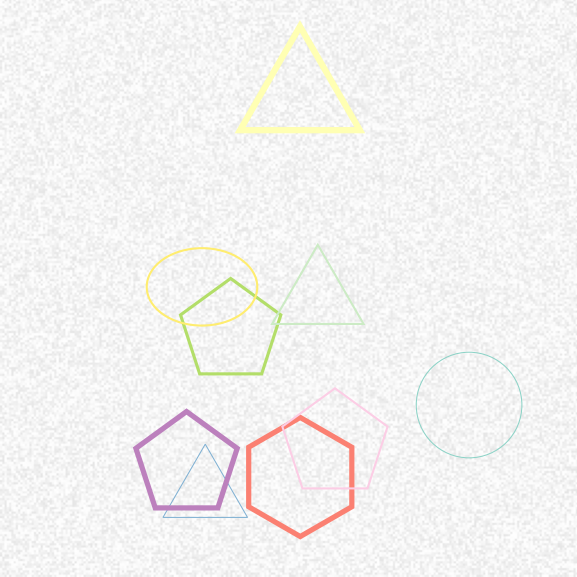[{"shape": "circle", "thickness": 0.5, "radius": 0.46, "center": [0.812, 0.298]}, {"shape": "triangle", "thickness": 3, "radius": 0.6, "center": [0.519, 0.834]}, {"shape": "hexagon", "thickness": 2.5, "radius": 0.52, "center": [0.52, 0.173]}, {"shape": "triangle", "thickness": 0.5, "radius": 0.42, "center": [0.355, 0.145]}, {"shape": "pentagon", "thickness": 1.5, "radius": 0.46, "center": [0.399, 0.426]}, {"shape": "pentagon", "thickness": 1, "radius": 0.48, "center": [0.58, 0.231]}, {"shape": "pentagon", "thickness": 2.5, "radius": 0.46, "center": [0.323, 0.194]}, {"shape": "triangle", "thickness": 1, "radius": 0.46, "center": [0.55, 0.484]}, {"shape": "oval", "thickness": 1, "radius": 0.48, "center": [0.35, 0.502]}]